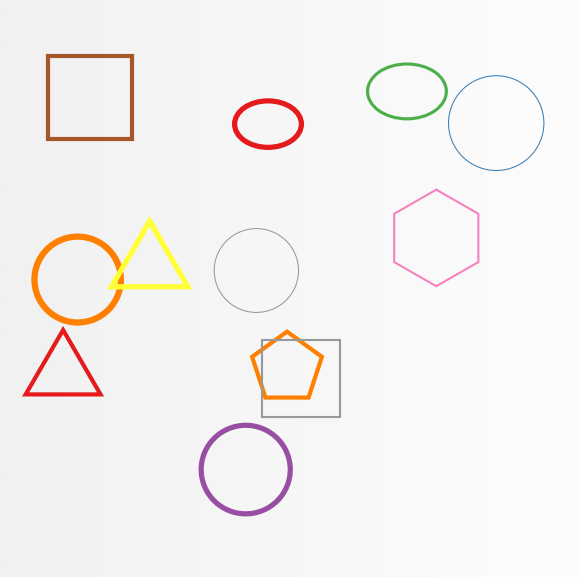[{"shape": "triangle", "thickness": 2, "radius": 0.37, "center": [0.109, 0.353]}, {"shape": "oval", "thickness": 2.5, "radius": 0.29, "center": [0.461, 0.784]}, {"shape": "circle", "thickness": 0.5, "radius": 0.41, "center": [0.854, 0.786]}, {"shape": "oval", "thickness": 1.5, "radius": 0.34, "center": [0.7, 0.841]}, {"shape": "circle", "thickness": 2.5, "radius": 0.38, "center": [0.423, 0.186]}, {"shape": "pentagon", "thickness": 2, "radius": 0.32, "center": [0.494, 0.362]}, {"shape": "circle", "thickness": 3, "radius": 0.37, "center": [0.134, 0.515]}, {"shape": "triangle", "thickness": 2.5, "radius": 0.38, "center": [0.258, 0.54]}, {"shape": "square", "thickness": 2, "radius": 0.36, "center": [0.155, 0.831]}, {"shape": "hexagon", "thickness": 1, "radius": 0.42, "center": [0.751, 0.587]}, {"shape": "square", "thickness": 1, "radius": 0.33, "center": [0.518, 0.344]}, {"shape": "circle", "thickness": 0.5, "radius": 0.36, "center": [0.441, 0.531]}]